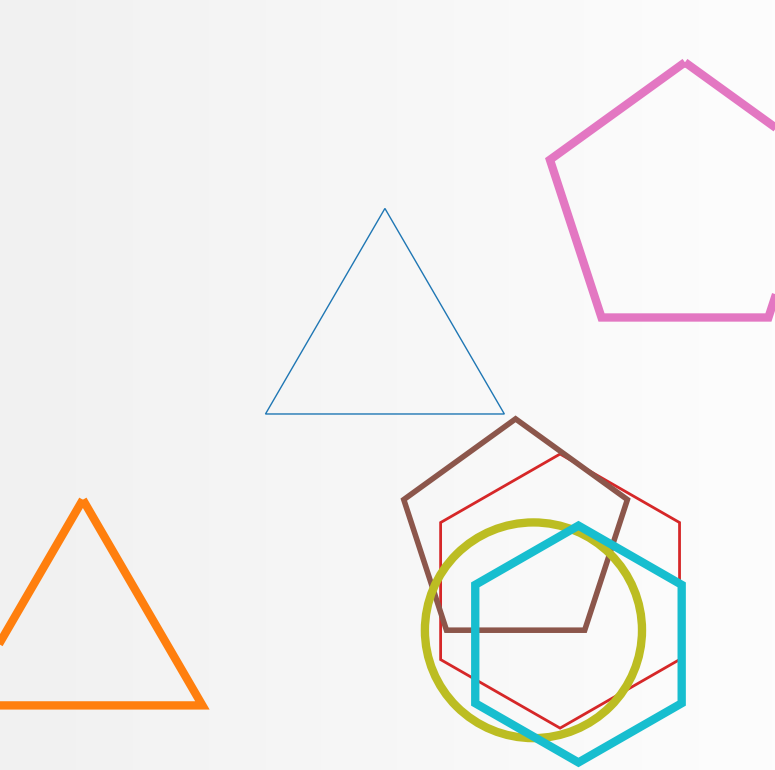[{"shape": "triangle", "thickness": 0.5, "radius": 0.89, "center": [0.497, 0.551]}, {"shape": "triangle", "thickness": 3, "radius": 0.89, "center": [0.107, 0.173]}, {"shape": "hexagon", "thickness": 1, "radius": 0.89, "center": [0.723, 0.232]}, {"shape": "pentagon", "thickness": 2, "radius": 0.76, "center": [0.665, 0.304]}, {"shape": "pentagon", "thickness": 3, "radius": 0.92, "center": [0.884, 0.736]}, {"shape": "circle", "thickness": 3, "radius": 0.7, "center": [0.688, 0.181]}, {"shape": "hexagon", "thickness": 3, "radius": 0.77, "center": [0.746, 0.164]}]